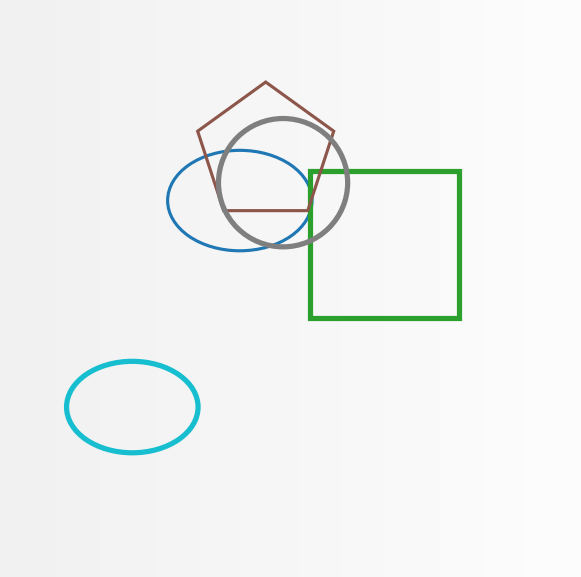[{"shape": "oval", "thickness": 1.5, "radius": 0.62, "center": [0.413, 0.652]}, {"shape": "square", "thickness": 2.5, "radius": 0.64, "center": [0.662, 0.576]}, {"shape": "pentagon", "thickness": 1.5, "radius": 0.62, "center": [0.457, 0.734]}, {"shape": "circle", "thickness": 2.5, "radius": 0.56, "center": [0.487, 0.683]}, {"shape": "oval", "thickness": 2.5, "radius": 0.57, "center": [0.228, 0.294]}]